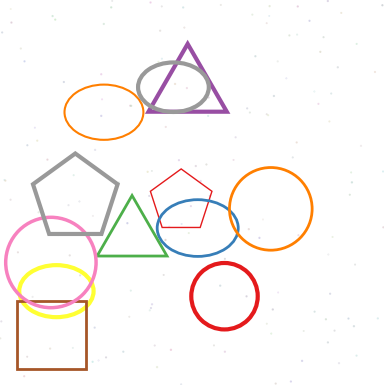[{"shape": "pentagon", "thickness": 1, "radius": 0.42, "center": [0.471, 0.477]}, {"shape": "circle", "thickness": 3, "radius": 0.43, "center": [0.583, 0.231]}, {"shape": "oval", "thickness": 2, "radius": 0.53, "center": [0.514, 0.408]}, {"shape": "triangle", "thickness": 2, "radius": 0.52, "center": [0.343, 0.387]}, {"shape": "triangle", "thickness": 3, "radius": 0.59, "center": [0.487, 0.769]}, {"shape": "oval", "thickness": 1.5, "radius": 0.51, "center": [0.27, 0.709]}, {"shape": "circle", "thickness": 2, "radius": 0.54, "center": [0.703, 0.458]}, {"shape": "oval", "thickness": 3, "radius": 0.48, "center": [0.147, 0.244]}, {"shape": "square", "thickness": 2, "radius": 0.45, "center": [0.135, 0.13]}, {"shape": "circle", "thickness": 2.5, "radius": 0.59, "center": [0.132, 0.318]}, {"shape": "oval", "thickness": 3, "radius": 0.46, "center": [0.45, 0.773]}, {"shape": "pentagon", "thickness": 3, "radius": 0.58, "center": [0.196, 0.486]}]